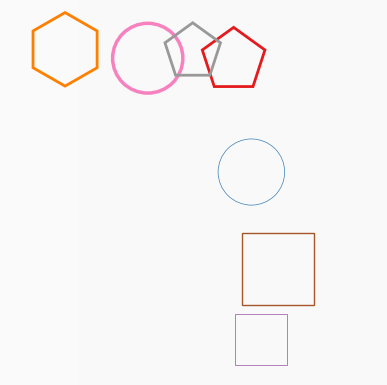[{"shape": "pentagon", "thickness": 2, "radius": 0.42, "center": [0.603, 0.844]}, {"shape": "circle", "thickness": 0.5, "radius": 0.43, "center": [0.649, 0.553]}, {"shape": "square", "thickness": 0.5, "radius": 0.34, "center": [0.673, 0.118]}, {"shape": "hexagon", "thickness": 2, "radius": 0.48, "center": [0.168, 0.872]}, {"shape": "square", "thickness": 1, "radius": 0.47, "center": [0.718, 0.302]}, {"shape": "circle", "thickness": 2.5, "radius": 0.45, "center": [0.381, 0.849]}, {"shape": "pentagon", "thickness": 2, "radius": 0.38, "center": [0.497, 0.866]}]